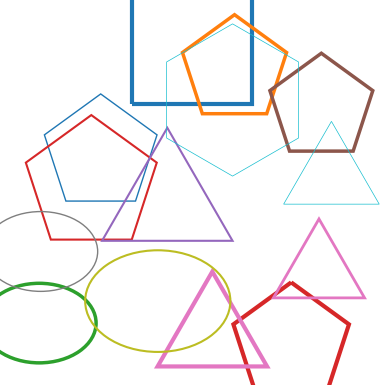[{"shape": "square", "thickness": 3, "radius": 0.78, "center": [0.5, 0.885]}, {"shape": "pentagon", "thickness": 1, "radius": 0.77, "center": [0.262, 0.602]}, {"shape": "pentagon", "thickness": 2.5, "radius": 0.71, "center": [0.609, 0.82]}, {"shape": "oval", "thickness": 2.5, "radius": 0.74, "center": [0.102, 0.161]}, {"shape": "pentagon", "thickness": 3, "radius": 0.79, "center": [0.756, 0.109]}, {"shape": "pentagon", "thickness": 1.5, "radius": 0.89, "center": [0.237, 0.522]}, {"shape": "triangle", "thickness": 1.5, "radius": 0.98, "center": [0.435, 0.472]}, {"shape": "pentagon", "thickness": 2.5, "radius": 0.7, "center": [0.835, 0.721]}, {"shape": "triangle", "thickness": 2, "radius": 0.68, "center": [0.829, 0.295]}, {"shape": "triangle", "thickness": 3, "radius": 0.82, "center": [0.551, 0.13]}, {"shape": "oval", "thickness": 1, "radius": 0.74, "center": [0.106, 0.347]}, {"shape": "oval", "thickness": 1.5, "radius": 0.94, "center": [0.41, 0.218]}, {"shape": "hexagon", "thickness": 0.5, "radius": 0.99, "center": [0.604, 0.74]}, {"shape": "triangle", "thickness": 0.5, "radius": 0.72, "center": [0.861, 0.541]}]